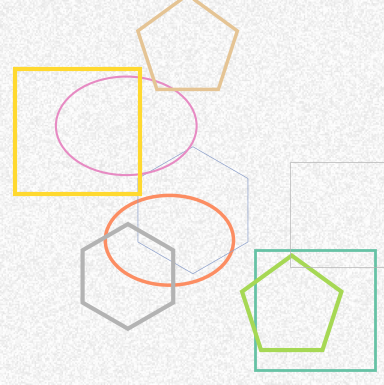[{"shape": "square", "thickness": 2, "radius": 0.77, "center": [0.818, 0.195]}, {"shape": "oval", "thickness": 2.5, "radius": 0.83, "center": [0.44, 0.376]}, {"shape": "hexagon", "thickness": 0.5, "radius": 0.82, "center": [0.501, 0.454]}, {"shape": "oval", "thickness": 1.5, "radius": 0.91, "center": [0.328, 0.673]}, {"shape": "pentagon", "thickness": 3, "radius": 0.68, "center": [0.758, 0.201]}, {"shape": "square", "thickness": 3, "radius": 0.81, "center": [0.201, 0.657]}, {"shape": "pentagon", "thickness": 2.5, "radius": 0.68, "center": [0.487, 0.878]}, {"shape": "square", "thickness": 0.5, "radius": 0.69, "center": [0.891, 0.443]}, {"shape": "hexagon", "thickness": 3, "radius": 0.68, "center": [0.332, 0.282]}]